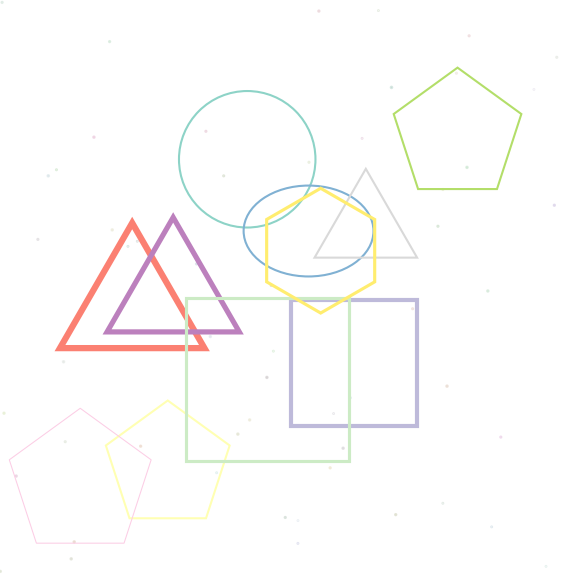[{"shape": "circle", "thickness": 1, "radius": 0.59, "center": [0.428, 0.723]}, {"shape": "pentagon", "thickness": 1, "radius": 0.56, "center": [0.291, 0.193]}, {"shape": "square", "thickness": 2, "radius": 0.55, "center": [0.613, 0.37]}, {"shape": "triangle", "thickness": 3, "radius": 0.72, "center": [0.229, 0.469]}, {"shape": "oval", "thickness": 1, "radius": 0.56, "center": [0.534, 0.599]}, {"shape": "pentagon", "thickness": 1, "radius": 0.58, "center": [0.792, 0.766]}, {"shape": "pentagon", "thickness": 0.5, "radius": 0.65, "center": [0.139, 0.163]}, {"shape": "triangle", "thickness": 1, "radius": 0.51, "center": [0.633, 0.604]}, {"shape": "triangle", "thickness": 2.5, "radius": 0.66, "center": [0.3, 0.49]}, {"shape": "square", "thickness": 1.5, "radius": 0.71, "center": [0.464, 0.341]}, {"shape": "hexagon", "thickness": 1.5, "radius": 0.54, "center": [0.555, 0.565]}]